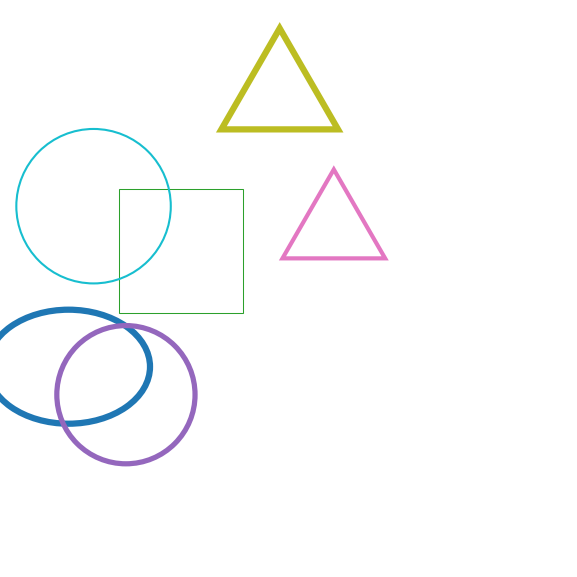[{"shape": "oval", "thickness": 3, "radius": 0.71, "center": [0.119, 0.364]}, {"shape": "square", "thickness": 0.5, "radius": 0.53, "center": [0.314, 0.564]}, {"shape": "circle", "thickness": 2.5, "radius": 0.6, "center": [0.218, 0.316]}, {"shape": "triangle", "thickness": 2, "radius": 0.51, "center": [0.578, 0.603]}, {"shape": "triangle", "thickness": 3, "radius": 0.58, "center": [0.484, 0.833]}, {"shape": "circle", "thickness": 1, "radius": 0.67, "center": [0.162, 0.642]}]